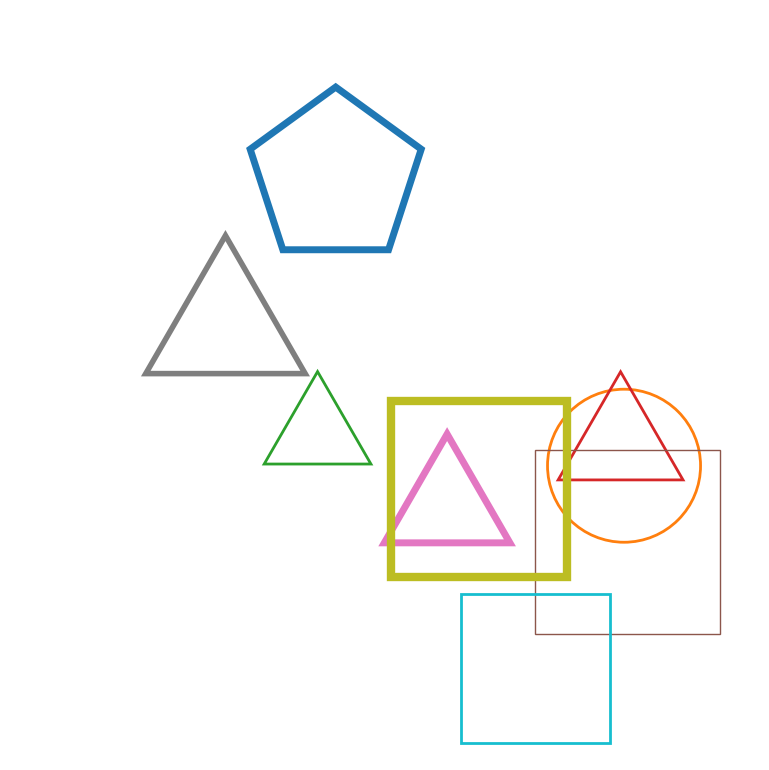[{"shape": "pentagon", "thickness": 2.5, "radius": 0.58, "center": [0.436, 0.77]}, {"shape": "circle", "thickness": 1, "radius": 0.5, "center": [0.81, 0.395]}, {"shape": "triangle", "thickness": 1, "radius": 0.4, "center": [0.412, 0.437]}, {"shape": "triangle", "thickness": 1, "radius": 0.47, "center": [0.806, 0.424]}, {"shape": "square", "thickness": 0.5, "radius": 0.6, "center": [0.815, 0.296]}, {"shape": "triangle", "thickness": 2.5, "radius": 0.47, "center": [0.581, 0.342]}, {"shape": "triangle", "thickness": 2, "radius": 0.6, "center": [0.293, 0.575]}, {"shape": "square", "thickness": 3, "radius": 0.57, "center": [0.622, 0.365]}, {"shape": "square", "thickness": 1, "radius": 0.48, "center": [0.695, 0.132]}]